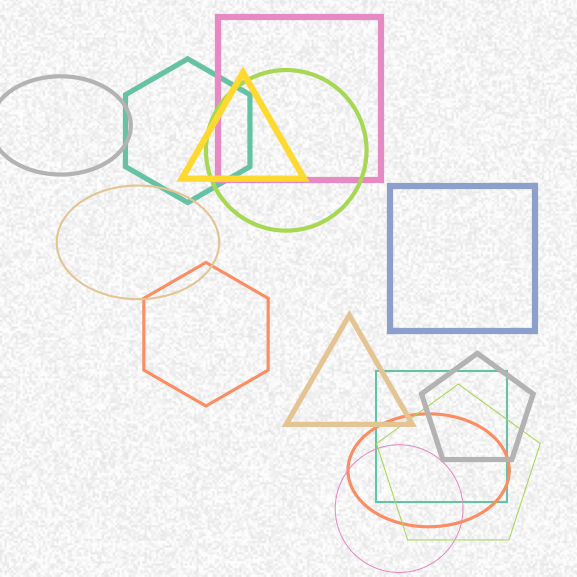[{"shape": "square", "thickness": 1, "radius": 0.57, "center": [0.764, 0.243]}, {"shape": "hexagon", "thickness": 2.5, "radius": 0.62, "center": [0.325, 0.773]}, {"shape": "oval", "thickness": 1.5, "radius": 0.7, "center": [0.742, 0.185]}, {"shape": "hexagon", "thickness": 1.5, "radius": 0.62, "center": [0.357, 0.42]}, {"shape": "square", "thickness": 3, "radius": 0.63, "center": [0.8, 0.551]}, {"shape": "square", "thickness": 3, "radius": 0.7, "center": [0.519, 0.828]}, {"shape": "circle", "thickness": 0.5, "radius": 0.55, "center": [0.691, 0.118]}, {"shape": "pentagon", "thickness": 0.5, "radius": 0.75, "center": [0.794, 0.185]}, {"shape": "circle", "thickness": 2, "radius": 0.7, "center": [0.496, 0.739]}, {"shape": "triangle", "thickness": 3, "radius": 0.61, "center": [0.421, 0.751]}, {"shape": "triangle", "thickness": 2.5, "radius": 0.63, "center": [0.605, 0.327]}, {"shape": "oval", "thickness": 1, "radius": 0.7, "center": [0.239, 0.579]}, {"shape": "pentagon", "thickness": 2.5, "radius": 0.51, "center": [0.827, 0.286]}, {"shape": "oval", "thickness": 2, "radius": 0.61, "center": [0.105, 0.782]}]